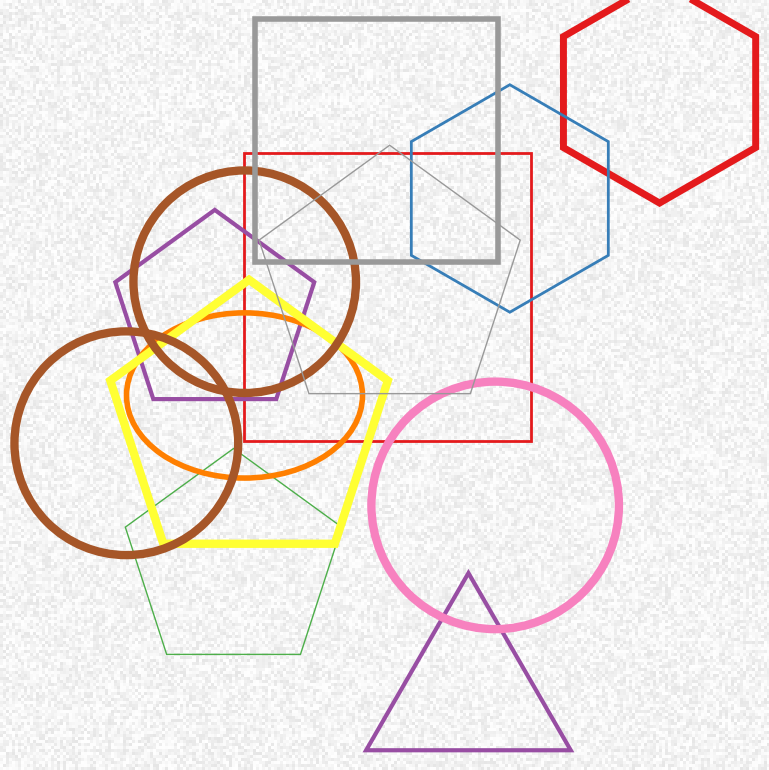[{"shape": "square", "thickness": 1, "radius": 0.93, "center": [0.503, 0.614]}, {"shape": "hexagon", "thickness": 2.5, "radius": 0.72, "center": [0.857, 0.88]}, {"shape": "hexagon", "thickness": 1, "radius": 0.74, "center": [0.662, 0.742]}, {"shape": "pentagon", "thickness": 0.5, "radius": 0.74, "center": [0.303, 0.27]}, {"shape": "pentagon", "thickness": 1.5, "radius": 0.68, "center": [0.279, 0.592]}, {"shape": "triangle", "thickness": 1.5, "radius": 0.77, "center": [0.608, 0.102]}, {"shape": "oval", "thickness": 2, "radius": 0.77, "center": [0.318, 0.486]}, {"shape": "pentagon", "thickness": 3, "radius": 0.95, "center": [0.323, 0.447]}, {"shape": "circle", "thickness": 3, "radius": 0.72, "center": [0.318, 0.634]}, {"shape": "circle", "thickness": 3, "radius": 0.73, "center": [0.164, 0.424]}, {"shape": "circle", "thickness": 3, "radius": 0.8, "center": [0.643, 0.344]}, {"shape": "pentagon", "thickness": 0.5, "radius": 0.89, "center": [0.506, 0.633]}, {"shape": "square", "thickness": 2, "radius": 0.79, "center": [0.489, 0.817]}]